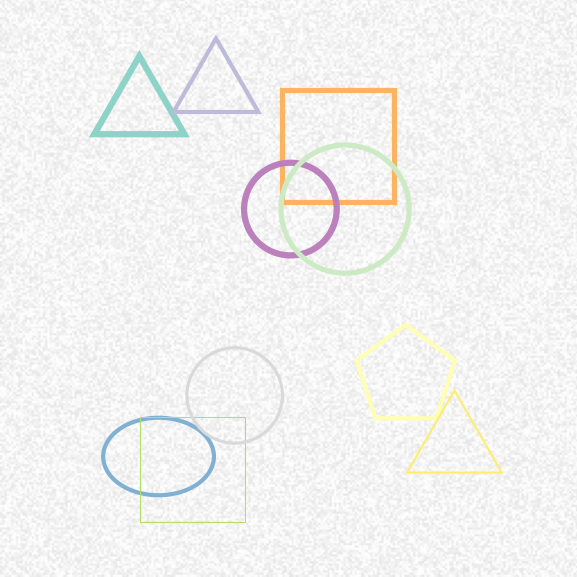[{"shape": "triangle", "thickness": 3, "radius": 0.45, "center": [0.241, 0.812]}, {"shape": "pentagon", "thickness": 2, "radius": 0.45, "center": [0.703, 0.347]}, {"shape": "triangle", "thickness": 2, "radius": 0.42, "center": [0.374, 0.848]}, {"shape": "oval", "thickness": 2, "radius": 0.48, "center": [0.275, 0.209]}, {"shape": "square", "thickness": 2.5, "radius": 0.49, "center": [0.585, 0.746]}, {"shape": "square", "thickness": 0.5, "radius": 0.46, "center": [0.333, 0.186]}, {"shape": "circle", "thickness": 1.5, "radius": 0.41, "center": [0.406, 0.314]}, {"shape": "circle", "thickness": 3, "radius": 0.4, "center": [0.503, 0.637]}, {"shape": "circle", "thickness": 2.5, "radius": 0.56, "center": [0.598, 0.637]}, {"shape": "triangle", "thickness": 1, "radius": 0.47, "center": [0.787, 0.228]}]